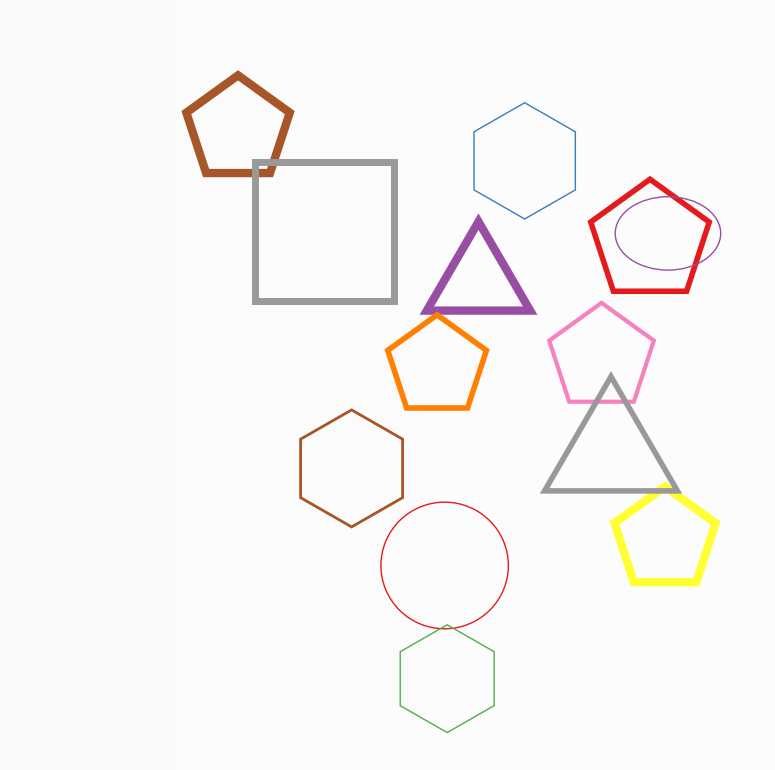[{"shape": "circle", "thickness": 0.5, "radius": 0.41, "center": [0.574, 0.266]}, {"shape": "pentagon", "thickness": 2, "radius": 0.4, "center": [0.839, 0.687]}, {"shape": "hexagon", "thickness": 0.5, "radius": 0.38, "center": [0.677, 0.791]}, {"shape": "hexagon", "thickness": 0.5, "radius": 0.35, "center": [0.577, 0.119]}, {"shape": "oval", "thickness": 0.5, "radius": 0.34, "center": [0.862, 0.697]}, {"shape": "triangle", "thickness": 3, "radius": 0.39, "center": [0.617, 0.635]}, {"shape": "pentagon", "thickness": 2, "radius": 0.33, "center": [0.564, 0.524]}, {"shape": "pentagon", "thickness": 3, "radius": 0.34, "center": [0.858, 0.299]}, {"shape": "pentagon", "thickness": 3, "radius": 0.35, "center": [0.307, 0.832]}, {"shape": "hexagon", "thickness": 1, "radius": 0.38, "center": [0.454, 0.392]}, {"shape": "pentagon", "thickness": 1.5, "radius": 0.35, "center": [0.776, 0.536]}, {"shape": "square", "thickness": 2.5, "radius": 0.45, "center": [0.418, 0.7]}, {"shape": "triangle", "thickness": 2, "radius": 0.49, "center": [0.788, 0.412]}]